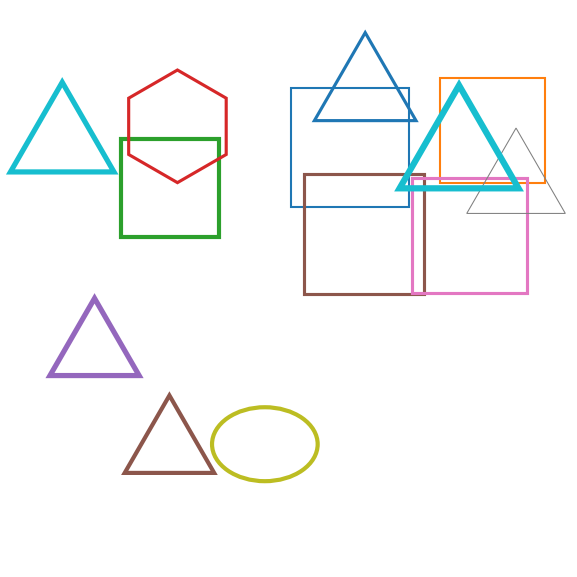[{"shape": "square", "thickness": 1, "radius": 0.51, "center": [0.606, 0.744]}, {"shape": "triangle", "thickness": 1.5, "radius": 0.51, "center": [0.632, 0.841]}, {"shape": "square", "thickness": 1, "radius": 0.45, "center": [0.853, 0.773]}, {"shape": "square", "thickness": 2, "radius": 0.42, "center": [0.295, 0.674]}, {"shape": "hexagon", "thickness": 1.5, "radius": 0.49, "center": [0.307, 0.78]}, {"shape": "triangle", "thickness": 2.5, "radius": 0.45, "center": [0.164, 0.393]}, {"shape": "triangle", "thickness": 2, "radius": 0.45, "center": [0.293, 0.225]}, {"shape": "square", "thickness": 1.5, "radius": 0.52, "center": [0.63, 0.594]}, {"shape": "square", "thickness": 1.5, "radius": 0.5, "center": [0.813, 0.591]}, {"shape": "triangle", "thickness": 0.5, "radius": 0.49, "center": [0.894, 0.679]}, {"shape": "oval", "thickness": 2, "radius": 0.46, "center": [0.459, 0.23]}, {"shape": "triangle", "thickness": 3, "radius": 0.59, "center": [0.795, 0.732]}, {"shape": "triangle", "thickness": 2.5, "radius": 0.52, "center": [0.108, 0.753]}]